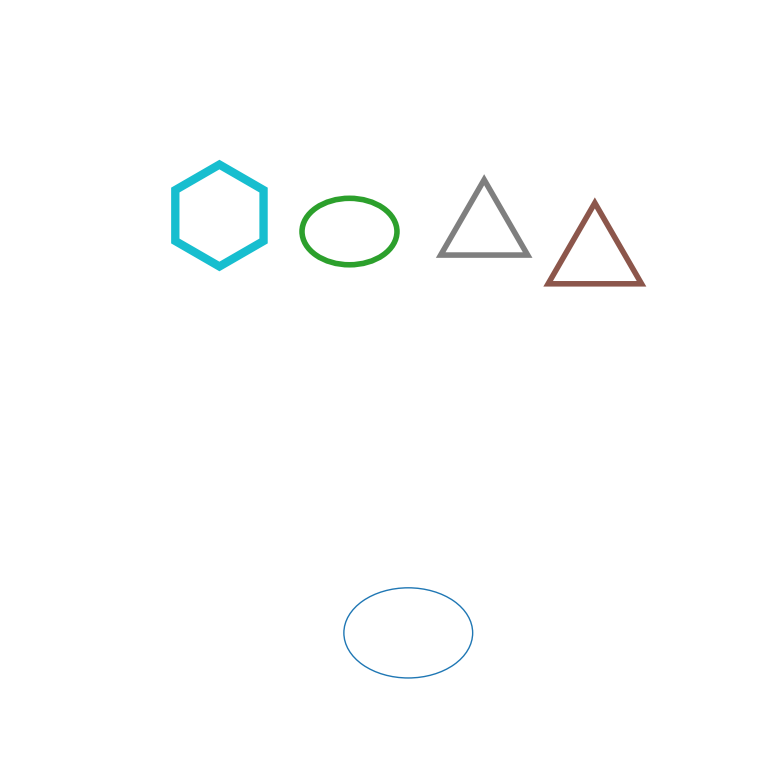[{"shape": "oval", "thickness": 0.5, "radius": 0.42, "center": [0.53, 0.178]}, {"shape": "oval", "thickness": 2, "radius": 0.31, "center": [0.454, 0.699]}, {"shape": "triangle", "thickness": 2, "radius": 0.35, "center": [0.773, 0.666]}, {"shape": "triangle", "thickness": 2, "radius": 0.33, "center": [0.629, 0.701]}, {"shape": "hexagon", "thickness": 3, "radius": 0.33, "center": [0.285, 0.72]}]